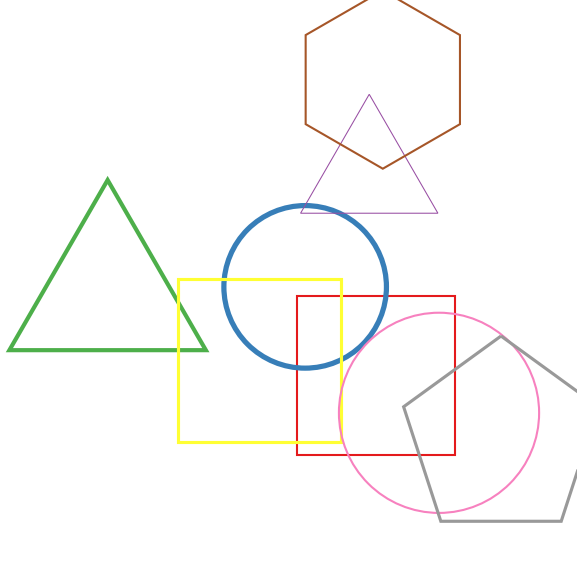[{"shape": "square", "thickness": 1, "radius": 0.69, "center": [0.651, 0.349]}, {"shape": "circle", "thickness": 2.5, "radius": 0.7, "center": [0.528, 0.502]}, {"shape": "triangle", "thickness": 2, "radius": 0.98, "center": [0.186, 0.491]}, {"shape": "triangle", "thickness": 0.5, "radius": 0.69, "center": [0.639, 0.699]}, {"shape": "square", "thickness": 1.5, "radius": 0.71, "center": [0.449, 0.375]}, {"shape": "hexagon", "thickness": 1, "radius": 0.77, "center": [0.663, 0.861]}, {"shape": "circle", "thickness": 1, "radius": 0.87, "center": [0.76, 0.284]}, {"shape": "pentagon", "thickness": 1.5, "radius": 0.89, "center": [0.868, 0.24]}]